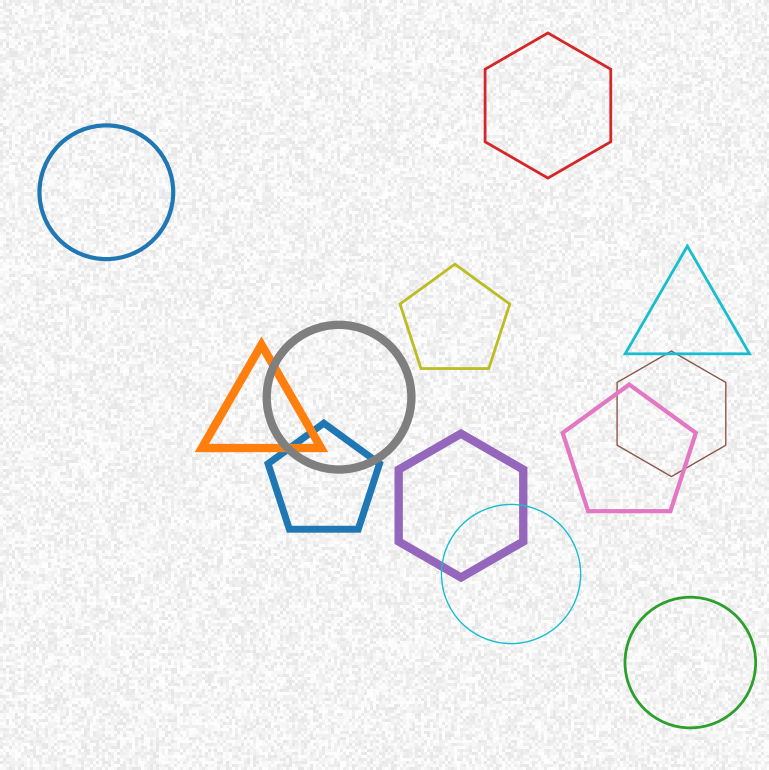[{"shape": "circle", "thickness": 1.5, "radius": 0.43, "center": [0.138, 0.75]}, {"shape": "pentagon", "thickness": 2.5, "radius": 0.38, "center": [0.421, 0.374]}, {"shape": "triangle", "thickness": 3, "radius": 0.45, "center": [0.34, 0.463]}, {"shape": "circle", "thickness": 1, "radius": 0.42, "center": [0.897, 0.14]}, {"shape": "hexagon", "thickness": 1, "radius": 0.47, "center": [0.712, 0.863]}, {"shape": "hexagon", "thickness": 3, "radius": 0.47, "center": [0.599, 0.343]}, {"shape": "hexagon", "thickness": 0.5, "radius": 0.41, "center": [0.872, 0.463]}, {"shape": "pentagon", "thickness": 1.5, "radius": 0.45, "center": [0.817, 0.41]}, {"shape": "circle", "thickness": 3, "radius": 0.47, "center": [0.44, 0.484]}, {"shape": "pentagon", "thickness": 1, "radius": 0.37, "center": [0.591, 0.582]}, {"shape": "circle", "thickness": 0.5, "radius": 0.45, "center": [0.664, 0.255]}, {"shape": "triangle", "thickness": 1, "radius": 0.47, "center": [0.893, 0.587]}]